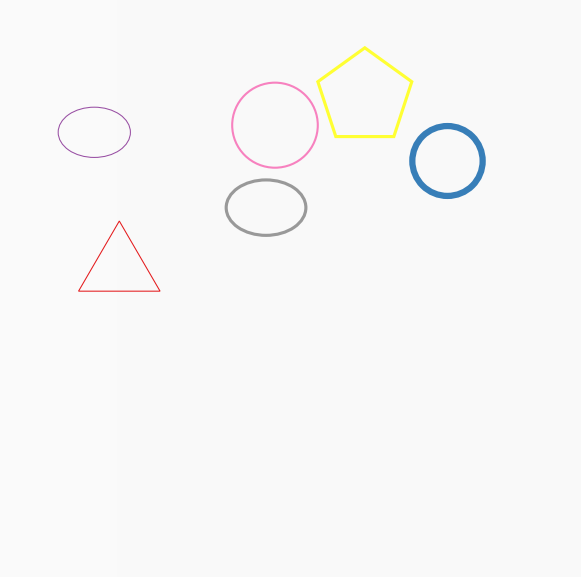[{"shape": "triangle", "thickness": 0.5, "radius": 0.4, "center": [0.205, 0.535]}, {"shape": "circle", "thickness": 3, "radius": 0.3, "center": [0.77, 0.72]}, {"shape": "oval", "thickness": 0.5, "radius": 0.31, "center": [0.162, 0.77]}, {"shape": "pentagon", "thickness": 1.5, "radius": 0.42, "center": [0.628, 0.831]}, {"shape": "circle", "thickness": 1, "radius": 0.37, "center": [0.473, 0.782]}, {"shape": "oval", "thickness": 1.5, "radius": 0.34, "center": [0.458, 0.64]}]